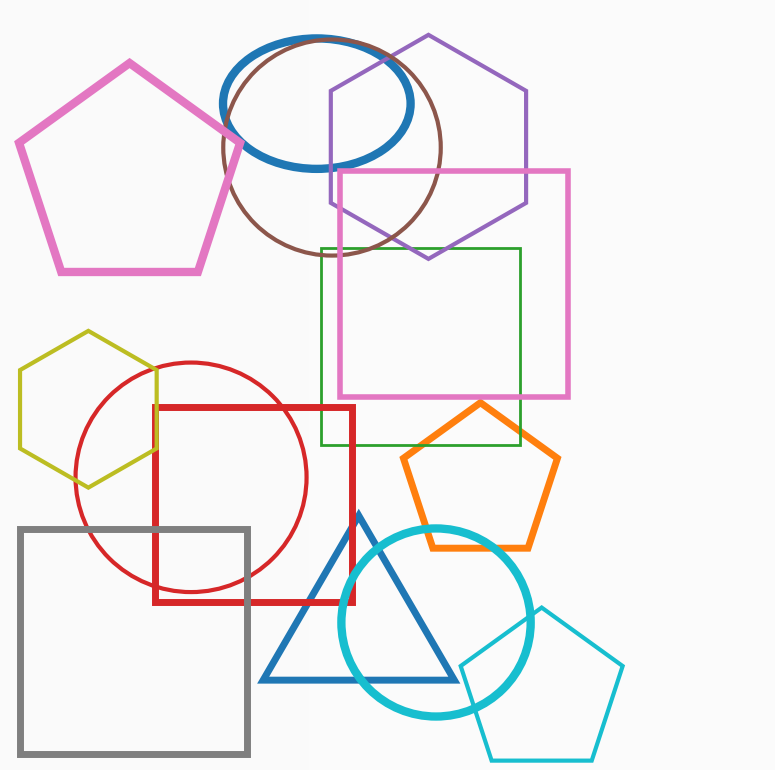[{"shape": "triangle", "thickness": 2.5, "radius": 0.71, "center": [0.463, 0.188]}, {"shape": "oval", "thickness": 3, "radius": 0.61, "center": [0.409, 0.865]}, {"shape": "pentagon", "thickness": 2.5, "radius": 0.52, "center": [0.62, 0.373]}, {"shape": "square", "thickness": 1, "radius": 0.64, "center": [0.543, 0.55]}, {"shape": "square", "thickness": 2.5, "radius": 0.64, "center": [0.328, 0.345]}, {"shape": "circle", "thickness": 1.5, "radius": 0.75, "center": [0.247, 0.38]}, {"shape": "hexagon", "thickness": 1.5, "radius": 0.73, "center": [0.553, 0.809]}, {"shape": "circle", "thickness": 1.5, "radius": 0.7, "center": [0.428, 0.808]}, {"shape": "square", "thickness": 2, "radius": 0.73, "center": [0.586, 0.631]}, {"shape": "pentagon", "thickness": 3, "radius": 0.75, "center": [0.167, 0.768]}, {"shape": "square", "thickness": 2.5, "radius": 0.73, "center": [0.173, 0.167]}, {"shape": "hexagon", "thickness": 1.5, "radius": 0.51, "center": [0.114, 0.468]}, {"shape": "pentagon", "thickness": 1.5, "radius": 0.55, "center": [0.699, 0.101]}, {"shape": "circle", "thickness": 3, "radius": 0.61, "center": [0.563, 0.192]}]